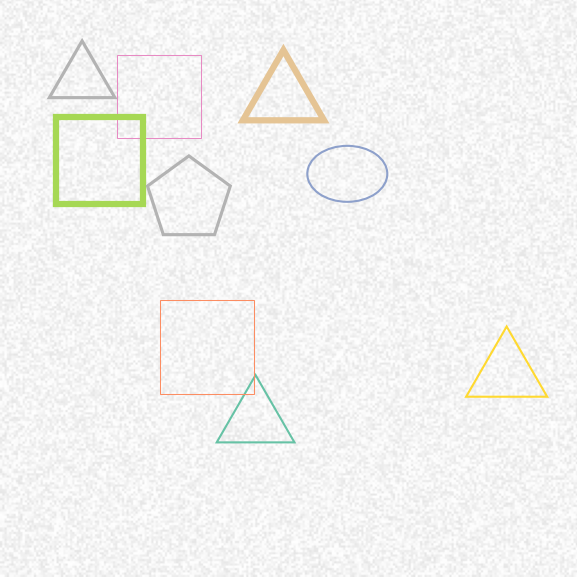[{"shape": "triangle", "thickness": 1, "radius": 0.39, "center": [0.443, 0.272]}, {"shape": "square", "thickness": 0.5, "radius": 0.41, "center": [0.359, 0.398]}, {"shape": "oval", "thickness": 1, "radius": 0.35, "center": [0.601, 0.698]}, {"shape": "square", "thickness": 0.5, "radius": 0.36, "center": [0.275, 0.832]}, {"shape": "square", "thickness": 3, "radius": 0.38, "center": [0.172, 0.721]}, {"shape": "triangle", "thickness": 1, "radius": 0.41, "center": [0.877, 0.353]}, {"shape": "triangle", "thickness": 3, "radius": 0.41, "center": [0.491, 0.831]}, {"shape": "triangle", "thickness": 1.5, "radius": 0.33, "center": [0.142, 0.863]}, {"shape": "pentagon", "thickness": 1.5, "radius": 0.38, "center": [0.327, 0.654]}]